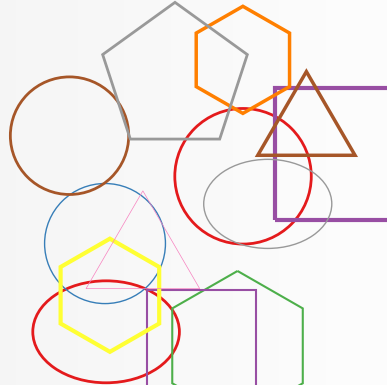[{"shape": "oval", "thickness": 2, "radius": 0.95, "center": [0.274, 0.138]}, {"shape": "circle", "thickness": 2, "radius": 0.88, "center": [0.627, 0.542]}, {"shape": "circle", "thickness": 1, "radius": 0.78, "center": [0.271, 0.367]}, {"shape": "hexagon", "thickness": 1.5, "radius": 0.97, "center": [0.613, 0.102]}, {"shape": "square", "thickness": 1.5, "radius": 0.7, "center": [0.521, 0.106]}, {"shape": "square", "thickness": 3, "radius": 0.86, "center": [0.881, 0.6]}, {"shape": "hexagon", "thickness": 2.5, "radius": 0.7, "center": [0.627, 0.845]}, {"shape": "hexagon", "thickness": 3, "radius": 0.73, "center": [0.284, 0.233]}, {"shape": "circle", "thickness": 2, "radius": 0.76, "center": [0.179, 0.648]}, {"shape": "triangle", "thickness": 2.5, "radius": 0.72, "center": [0.791, 0.669]}, {"shape": "triangle", "thickness": 0.5, "radius": 0.85, "center": [0.369, 0.335]}, {"shape": "pentagon", "thickness": 2, "radius": 0.98, "center": [0.452, 0.798]}, {"shape": "oval", "thickness": 1, "radius": 0.83, "center": [0.691, 0.47]}]